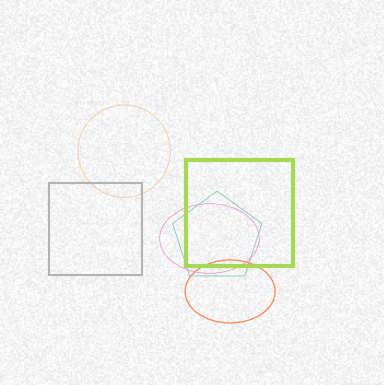[{"shape": "pentagon", "thickness": 0.5, "radius": 0.61, "center": [0.564, 0.382]}, {"shape": "oval", "thickness": 1, "radius": 0.58, "center": [0.598, 0.243]}, {"shape": "oval", "thickness": 0.5, "radius": 0.65, "center": [0.544, 0.38]}, {"shape": "square", "thickness": 3, "radius": 0.69, "center": [0.622, 0.447]}, {"shape": "circle", "thickness": 0.5, "radius": 0.6, "center": [0.322, 0.607]}, {"shape": "square", "thickness": 1.5, "radius": 0.6, "center": [0.248, 0.406]}]